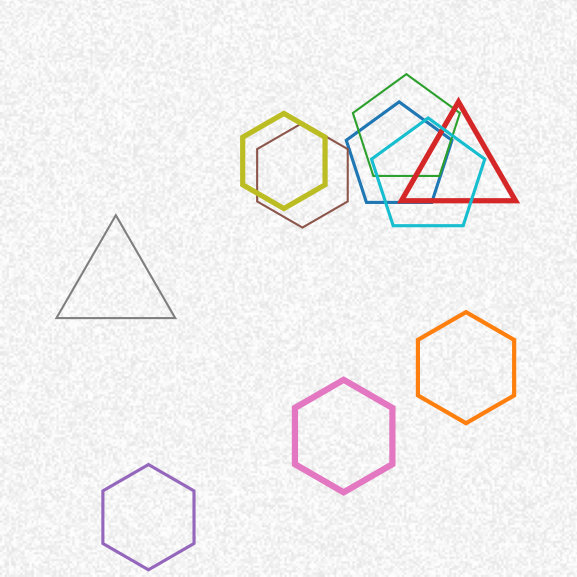[{"shape": "pentagon", "thickness": 1.5, "radius": 0.48, "center": [0.691, 0.726]}, {"shape": "hexagon", "thickness": 2, "radius": 0.48, "center": [0.807, 0.363]}, {"shape": "pentagon", "thickness": 1, "radius": 0.49, "center": [0.704, 0.773]}, {"shape": "triangle", "thickness": 2.5, "radius": 0.57, "center": [0.794, 0.709]}, {"shape": "hexagon", "thickness": 1.5, "radius": 0.46, "center": [0.257, 0.104]}, {"shape": "hexagon", "thickness": 1, "radius": 0.45, "center": [0.524, 0.696]}, {"shape": "hexagon", "thickness": 3, "radius": 0.49, "center": [0.595, 0.244]}, {"shape": "triangle", "thickness": 1, "radius": 0.59, "center": [0.201, 0.508]}, {"shape": "hexagon", "thickness": 2.5, "radius": 0.41, "center": [0.492, 0.72]}, {"shape": "pentagon", "thickness": 1.5, "radius": 0.52, "center": [0.741, 0.692]}]